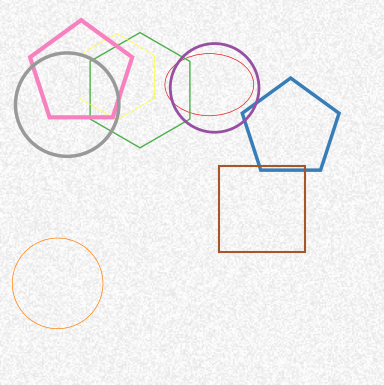[{"shape": "oval", "thickness": 0.5, "radius": 0.58, "center": [0.544, 0.78]}, {"shape": "pentagon", "thickness": 2.5, "radius": 0.66, "center": [0.755, 0.665]}, {"shape": "hexagon", "thickness": 1, "radius": 0.75, "center": [0.364, 0.766]}, {"shape": "circle", "thickness": 2, "radius": 0.58, "center": [0.557, 0.772]}, {"shape": "circle", "thickness": 0.5, "radius": 0.59, "center": [0.15, 0.264]}, {"shape": "hexagon", "thickness": 0.5, "radius": 0.56, "center": [0.304, 0.801]}, {"shape": "square", "thickness": 1.5, "radius": 0.56, "center": [0.68, 0.456]}, {"shape": "pentagon", "thickness": 3, "radius": 0.7, "center": [0.211, 0.808]}, {"shape": "circle", "thickness": 2.5, "radius": 0.67, "center": [0.174, 0.728]}]